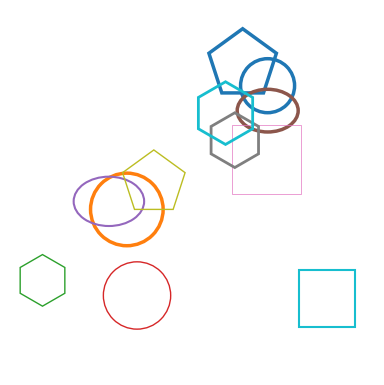[{"shape": "circle", "thickness": 2.5, "radius": 0.35, "center": [0.695, 0.777]}, {"shape": "pentagon", "thickness": 2.5, "radius": 0.46, "center": [0.63, 0.833]}, {"shape": "circle", "thickness": 2.5, "radius": 0.47, "center": [0.329, 0.456]}, {"shape": "hexagon", "thickness": 1, "radius": 0.33, "center": [0.11, 0.272]}, {"shape": "circle", "thickness": 1, "radius": 0.44, "center": [0.356, 0.233]}, {"shape": "oval", "thickness": 1.5, "radius": 0.46, "center": [0.283, 0.477]}, {"shape": "oval", "thickness": 2.5, "radius": 0.4, "center": [0.695, 0.713]}, {"shape": "square", "thickness": 0.5, "radius": 0.45, "center": [0.692, 0.586]}, {"shape": "hexagon", "thickness": 2, "radius": 0.36, "center": [0.61, 0.636]}, {"shape": "pentagon", "thickness": 1, "radius": 0.43, "center": [0.4, 0.525]}, {"shape": "hexagon", "thickness": 2, "radius": 0.41, "center": [0.586, 0.706]}, {"shape": "square", "thickness": 1.5, "radius": 0.37, "center": [0.849, 0.224]}]